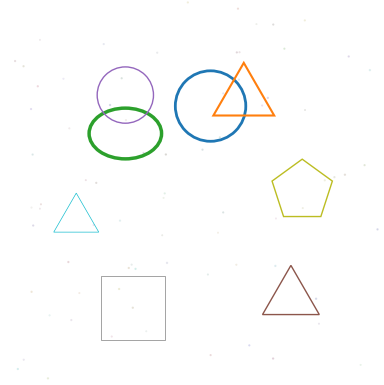[{"shape": "circle", "thickness": 2, "radius": 0.46, "center": [0.547, 0.725]}, {"shape": "triangle", "thickness": 1.5, "radius": 0.46, "center": [0.633, 0.746]}, {"shape": "oval", "thickness": 2.5, "radius": 0.47, "center": [0.326, 0.653]}, {"shape": "circle", "thickness": 1, "radius": 0.37, "center": [0.326, 0.753]}, {"shape": "triangle", "thickness": 1, "radius": 0.43, "center": [0.756, 0.226]}, {"shape": "square", "thickness": 0.5, "radius": 0.41, "center": [0.346, 0.2]}, {"shape": "pentagon", "thickness": 1, "radius": 0.41, "center": [0.785, 0.504]}, {"shape": "triangle", "thickness": 0.5, "radius": 0.34, "center": [0.198, 0.431]}]